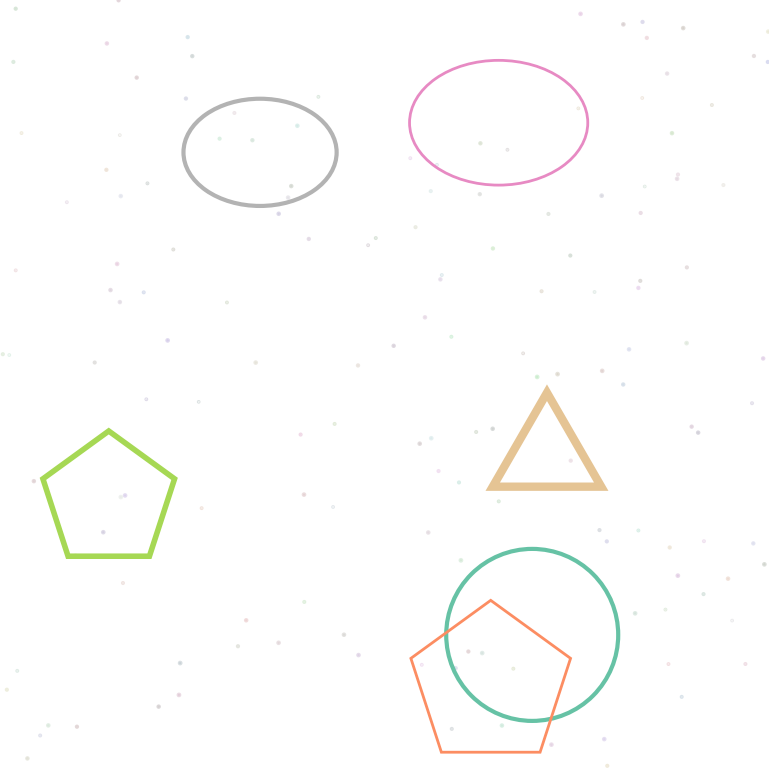[{"shape": "circle", "thickness": 1.5, "radius": 0.56, "center": [0.691, 0.175]}, {"shape": "pentagon", "thickness": 1, "radius": 0.55, "center": [0.637, 0.111]}, {"shape": "oval", "thickness": 1, "radius": 0.58, "center": [0.648, 0.841]}, {"shape": "pentagon", "thickness": 2, "radius": 0.45, "center": [0.141, 0.35]}, {"shape": "triangle", "thickness": 3, "radius": 0.41, "center": [0.71, 0.409]}, {"shape": "oval", "thickness": 1.5, "radius": 0.5, "center": [0.338, 0.802]}]